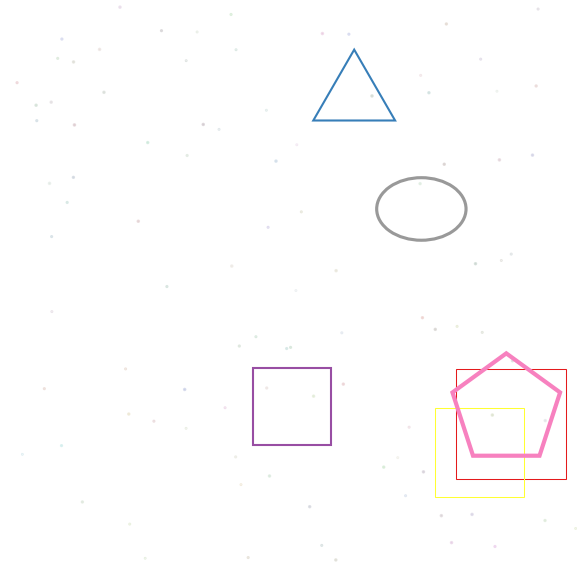[{"shape": "square", "thickness": 0.5, "radius": 0.48, "center": [0.885, 0.265]}, {"shape": "triangle", "thickness": 1, "radius": 0.41, "center": [0.613, 0.831]}, {"shape": "square", "thickness": 1, "radius": 0.33, "center": [0.506, 0.295]}, {"shape": "square", "thickness": 0.5, "radius": 0.38, "center": [0.831, 0.216]}, {"shape": "pentagon", "thickness": 2, "radius": 0.49, "center": [0.877, 0.289]}, {"shape": "oval", "thickness": 1.5, "radius": 0.39, "center": [0.73, 0.637]}]